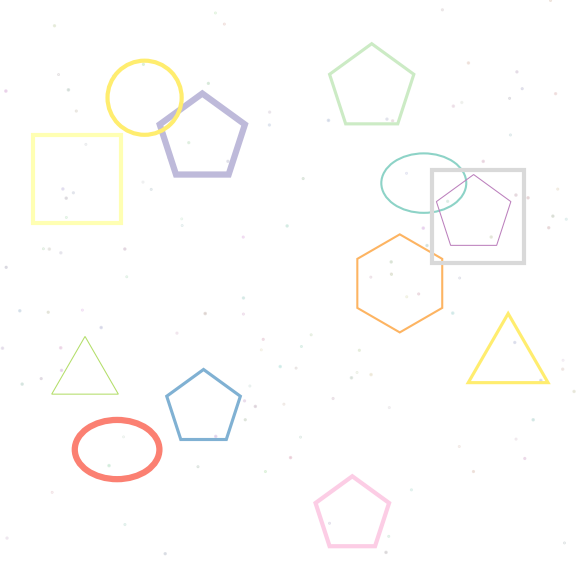[{"shape": "oval", "thickness": 1, "radius": 0.37, "center": [0.734, 0.682]}, {"shape": "square", "thickness": 2, "radius": 0.38, "center": [0.134, 0.689]}, {"shape": "pentagon", "thickness": 3, "radius": 0.39, "center": [0.35, 0.76]}, {"shape": "oval", "thickness": 3, "radius": 0.37, "center": [0.203, 0.221]}, {"shape": "pentagon", "thickness": 1.5, "radius": 0.34, "center": [0.352, 0.292]}, {"shape": "hexagon", "thickness": 1, "radius": 0.42, "center": [0.692, 0.508]}, {"shape": "triangle", "thickness": 0.5, "radius": 0.33, "center": [0.147, 0.35]}, {"shape": "pentagon", "thickness": 2, "radius": 0.33, "center": [0.61, 0.107]}, {"shape": "square", "thickness": 2, "radius": 0.4, "center": [0.827, 0.624]}, {"shape": "pentagon", "thickness": 0.5, "radius": 0.34, "center": [0.82, 0.629]}, {"shape": "pentagon", "thickness": 1.5, "radius": 0.38, "center": [0.644, 0.847]}, {"shape": "circle", "thickness": 2, "radius": 0.32, "center": [0.25, 0.83]}, {"shape": "triangle", "thickness": 1.5, "radius": 0.4, "center": [0.88, 0.376]}]